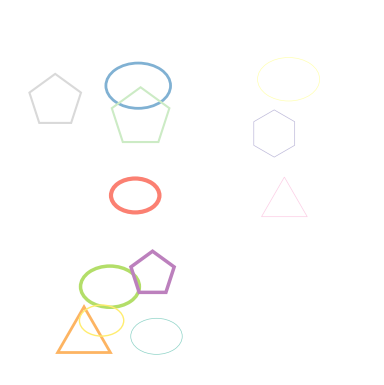[{"shape": "oval", "thickness": 0.5, "radius": 0.33, "center": [0.406, 0.126]}, {"shape": "oval", "thickness": 0.5, "radius": 0.4, "center": [0.75, 0.794]}, {"shape": "hexagon", "thickness": 0.5, "radius": 0.31, "center": [0.712, 0.653]}, {"shape": "oval", "thickness": 3, "radius": 0.31, "center": [0.351, 0.492]}, {"shape": "oval", "thickness": 2, "radius": 0.42, "center": [0.359, 0.777]}, {"shape": "triangle", "thickness": 2, "radius": 0.4, "center": [0.218, 0.124]}, {"shape": "oval", "thickness": 2.5, "radius": 0.38, "center": [0.286, 0.255]}, {"shape": "triangle", "thickness": 0.5, "radius": 0.34, "center": [0.739, 0.471]}, {"shape": "pentagon", "thickness": 1.5, "radius": 0.35, "center": [0.143, 0.738]}, {"shape": "pentagon", "thickness": 2.5, "radius": 0.3, "center": [0.396, 0.288]}, {"shape": "pentagon", "thickness": 1.5, "radius": 0.39, "center": [0.365, 0.695]}, {"shape": "oval", "thickness": 1, "radius": 0.29, "center": [0.264, 0.167]}]